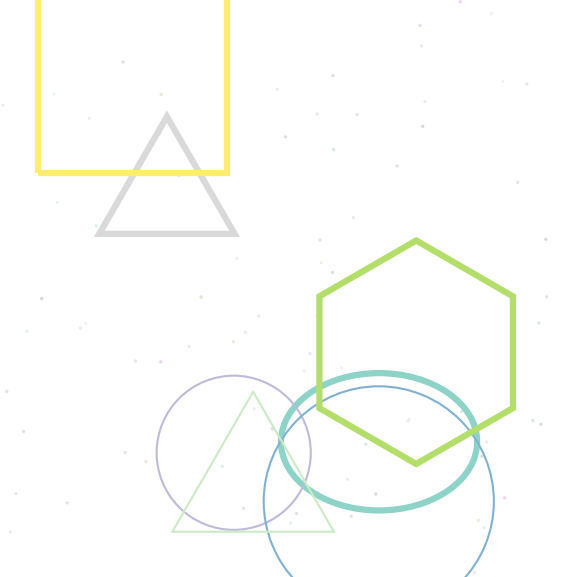[{"shape": "oval", "thickness": 3, "radius": 0.85, "center": [0.656, 0.234]}, {"shape": "circle", "thickness": 1, "radius": 0.67, "center": [0.405, 0.215]}, {"shape": "circle", "thickness": 1, "radius": 1.0, "center": [0.656, 0.131]}, {"shape": "hexagon", "thickness": 3, "radius": 0.97, "center": [0.721, 0.389]}, {"shape": "triangle", "thickness": 3, "radius": 0.68, "center": [0.289, 0.662]}, {"shape": "triangle", "thickness": 1, "radius": 0.81, "center": [0.438, 0.159]}, {"shape": "square", "thickness": 3, "radius": 0.82, "center": [0.229, 0.863]}]